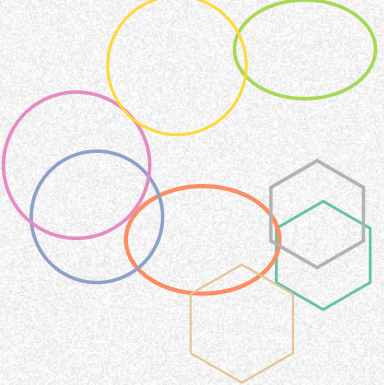[{"shape": "hexagon", "thickness": 2, "radius": 0.7, "center": [0.84, 0.337]}, {"shape": "oval", "thickness": 3, "radius": 1.0, "center": [0.527, 0.377]}, {"shape": "circle", "thickness": 2.5, "radius": 0.85, "center": [0.252, 0.437]}, {"shape": "circle", "thickness": 2.5, "radius": 0.95, "center": [0.199, 0.571]}, {"shape": "oval", "thickness": 2.5, "radius": 0.92, "center": [0.792, 0.872]}, {"shape": "circle", "thickness": 2, "radius": 0.9, "center": [0.46, 0.83]}, {"shape": "hexagon", "thickness": 1.5, "radius": 0.77, "center": [0.628, 0.159]}, {"shape": "hexagon", "thickness": 2.5, "radius": 0.69, "center": [0.824, 0.444]}]